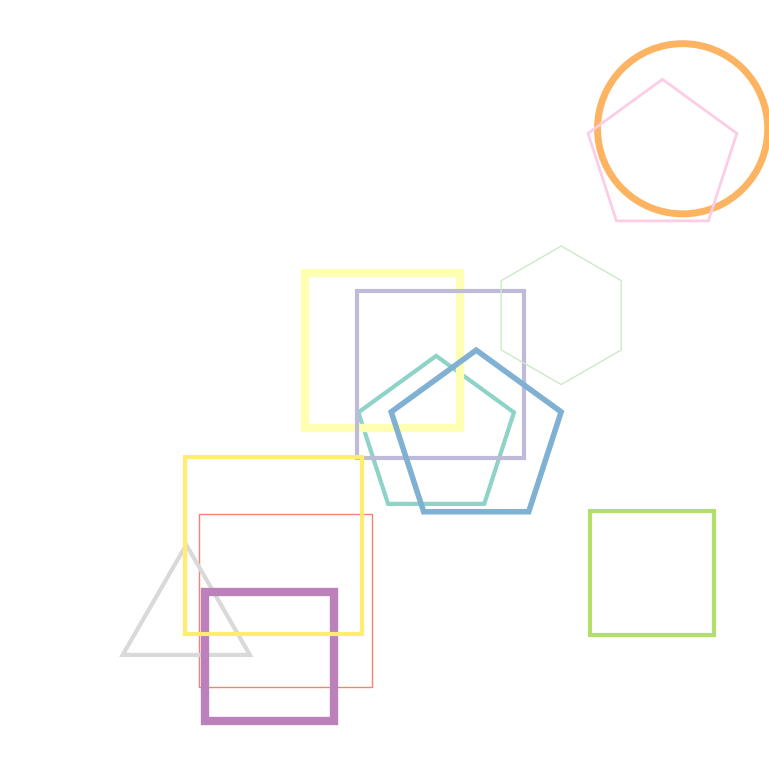[{"shape": "pentagon", "thickness": 1.5, "radius": 0.53, "center": [0.566, 0.432]}, {"shape": "square", "thickness": 3, "radius": 0.5, "center": [0.497, 0.544]}, {"shape": "square", "thickness": 1.5, "radius": 0.54, "center": [0.572, 0.514]}, {"shape": "square", "thickness": 0.5, "radius": 0.56, "center": [0.371, 0.221]}, {"shape": "pentagon", "thickness": 2, "radius": 0.58, "center": [0.618, 0.429]}, {"shape": "circle", "thickness": 2.5, "radius": 0.55, "center": [0.887, 0.833]}, {"shape": "square", "thickness": 1.5, "radius": 0.4, "center": [0.847, 0.256]}, {"shape": "pentagon", "thickness": 1, "radius": 0.51, "center": [0.86, 0.795]}, {"shape": "triangle", "thickness": 1.5, "radius": 0.48, "center": [0.242, 0.197]}, {"shape": "square", "thickness": 3, "radius": 0.42, "center": [0.35, 0.148]}, {"shape": "hexagon", "thickness": 0.5, "radius": 0.45, "center": [0.729, 0.591]}, {"shape": "square", "thickness": 1.5, "radius": 0.57, "center": [0.355, 0.291]}]